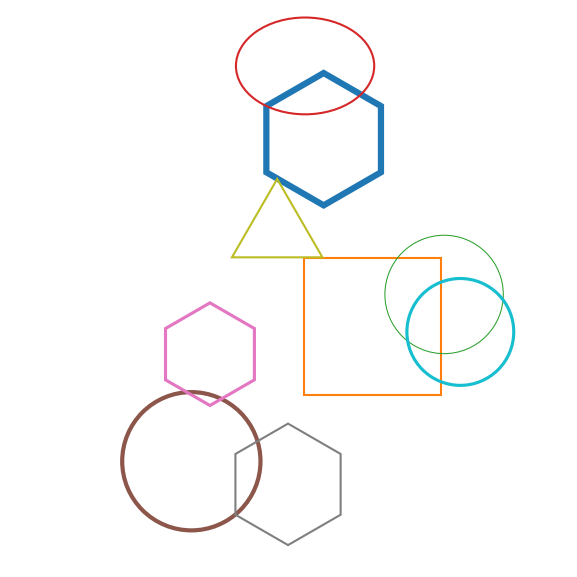[{"shape": "hexagon", "thickness": 3, "radius": 0.57, "center": [0.56, 0.758]}, {"shape": "square", "thickness": 1, "radius": 0.59, "center": [0.645, 0.434]}, {"shape": "circle", "thickness": 0.5, "radius": 0.51, "center": [0.769, 0.489]}, {"shape": "oval", "thickness": 1, "radius": 0.6, "center": [0.528, 0.885]}, {"shape": "circle", "thickness": 2, "radius": 0.6, "center": [0.331, 0.2]}, {"shape": "hexagon", "thickness": 1.5, "radius": 0.44, "center": [0.364, 0.386]}, {"shape": "hexagon", "thickness": 1, "radius": 0.53, "center": [0.499, 0.16]}, {"shape": "triangle", "thickness": 1, "radius": 0.45, "center": [0.48, 0.599]}, {"shape": "circle", "thickness": 1.5, "radius": 0.46, "center": [0.797, 0.424]}]